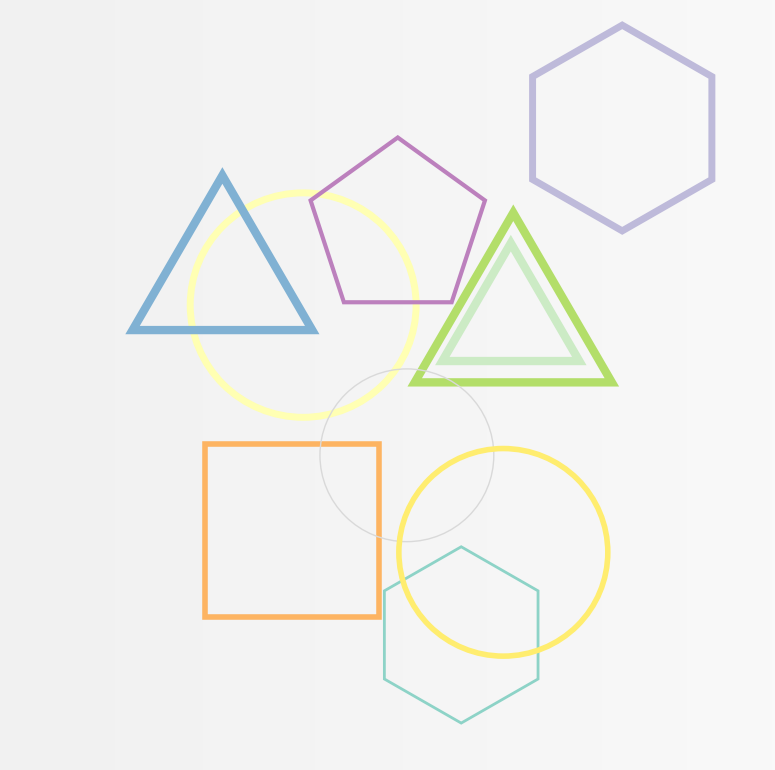[{"shape": "hexagon", "thickness": 1, "radius": 0.57, "center": [0.595, 0.175]}, {"shape": "circle", "thickness": 2.5, "radius": 0.73, "center": [0.391, 0.604]}, {"shape": "hexagon", "thickness": 2.5, "radius": 0.67, "center": [0.803, 0.834]}, {"shape": "triangle", "thickness": 3, "radius": 0.67, "center": [0.287, 0.638]}, {"shape": "square", "thickness": 2, "radius": 0.56, "center": [0.377, 0.311]}, {"shape": "triangle", "thickness": 3, "radius": 0.73, "center": [0.662, 0.577]}, {"shape": "circle", "thickness": 0.5, "radius": 0.56, "center": [0.525, 0.409]}, {"shape": "pentagon", "thickness": 1.5, "radius": 0.59, "center": [0.513, 0.703]}, {"shape": "triangle", "thickness": 3, "radius": 0.51, "center": [0.659, 0.582]}, {"shape": "circle", "thickness": 2, "radius": 0.67, "center": [0.649, 0.283]}]